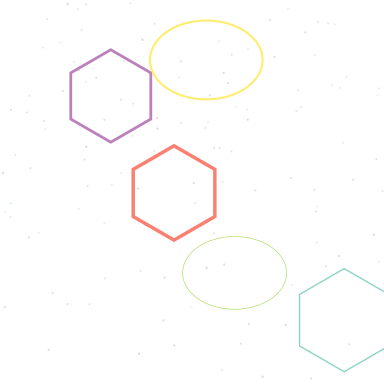[{"shape": "hexagon", "thickness": 1, "radius": 0.67, "center": [0.894, 0.168]}, {"shape": "hexagon", "thickness": 2.5, "radius": 0.61, "center": [0.452, 0.499]}, {"shape": "oval", "thickness": 0.5, "radius": 0.68, "center": [0.609, 0.291]}, {"shape": "hexagon", "thickness": 2, "radius": 0.6, "center": [0.288, 0.751]}, {"shape": "oval", "thickness": 1.5, "radius": 0.73, "center": [0.536, 0.844]}]